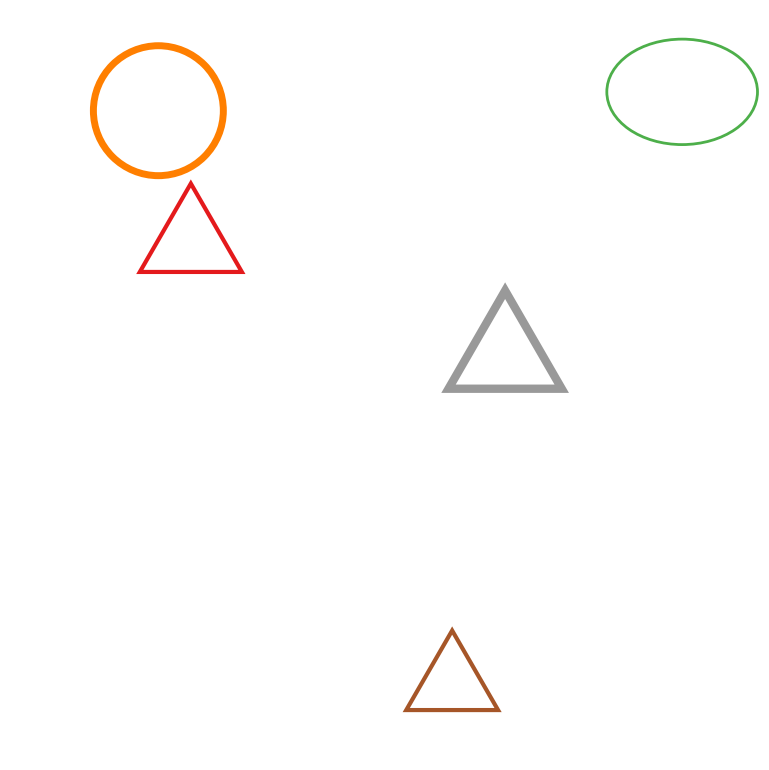[{"shape": "triangle", "thickness": 1.5, "radius": 0.38, "center": [0.248, 0.685]}, {"shape": "oval", "thickness": 1, "radius": 0.49, "center": [0.886, 0.881]}, {"shape": "circle", "thickness": 2.5, "radius": 0.42, "center": [0.206, 0.856]}, {"shape": "triangle", "thickness": 1.5, "radius": 0.34, "center": [0.587, 0.112]}, {"shape": "triangle", "thickness": 3, "radius": 0.42, "center": [0.656, 0.538]}]